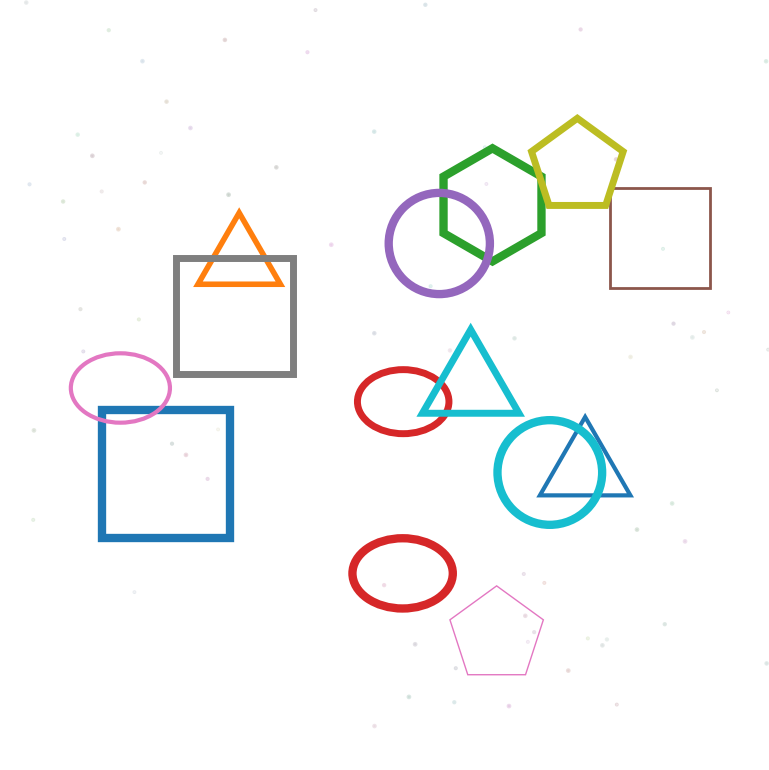[{"shape": "triangle", "thickness": 1.5, "radius": 0.34, "center": [0.76, 0.391]}, {"shape": "square", "thickness": 3, "radius": 0.42, "center": [0.216, 0.384]}, {"shape": "triangle", "thickness": 2, "radius": 0.31, "center": [0.311, 0.662]}, {"shape": "hexagon", "thickness": 3, "radius": 0.37, "center": [0.64, 0.734]}, {"shape": "oval", "thickness": 3, "radius": 0.33, "center": [0.523, 0.255]}, {"shape": "oval", "thickness": 2.5, "radius": 0.3, "center": [0.524, 0.478]}, {"shape": "circle", "thickness": 3, "radius": 0.33, "center": [0.571, 0.684]}, {"shape": "square", "thickness": 1, "radius": 0.32, "center": [0.857, 0.691]}, {"shape": "pentagon", "thickness": 0.5, "radius": 0.32, "center": [0.645, 0.175]}, {"shape": "oval", "thickness": 1.5, "radius": 0.32, "center": [0.156, 0.496]}, {"shape": "square", "thickness": 2.5, "radius": 0.38, "center": [0.304, 0.59]}, {"shape": "pentagon", "thickness": 2.5, "radius": 0.31, "center": [0.75, 0.784]}, {"shape": "triangle", "thickness": 2.5, "radius": 0.36, "center": [0.611, 0.499]}, {"shape": "circle", "thickness": 3, "radius": 0.34, "center": [0.714, 0.386]}]